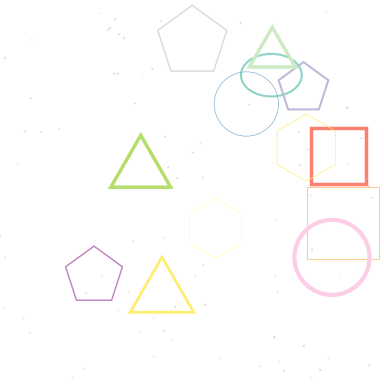[{"shape": "oval", "thickness": 1.5, "radius": 0.39, "center": [0.705, 0.805]}, {"shape": "hexagon", "thickness": 0.5, "radius": 0.39, "center": [0.56, 0.407]}, {"shape": "pentagon", "thickness": 1.5, "radius": 0.34, "center": [0.788, 0.771]}, {"shape": "square", "thickness": 2.5, "radius": 0.36, "center": [0.879, 0.595]}, {"shape": "circle", "thickness": 0.5, "radius": 0.42, "center": [0.64, 0.73]}, {"shape": "square", "thickness": 0.5, "radius": 0.47, "center": [0.89, 0.421]}, {"shape": "triangle", "thickness": 2.5, "radius": 0.45, "center": [0.366, 0.559]}, {"shape": "circle", "thickness": 3, "radius": 0.49, "center": [0.862, 0.332]}, {"shape": "pentagon", "thickness": 1, "radius": 0.47, "center": [0.499, 0.892]}, {"shape": "pentagon", "thickness": 1, "radius": 0.39, "center": [0.244, 0.283]}, {"shape": "triangle", "thickness": 2.5, "radius": 0.34, "center": [0.707, 0.86]}, {"shape": "hexagon", "thickness": 0.5, "radius": 0.44, "center": [0.795, 0.616]}, {"shape": "triangle", "thickness": 2, "radius": 0.48, "center": [0.421, 0.237]}]